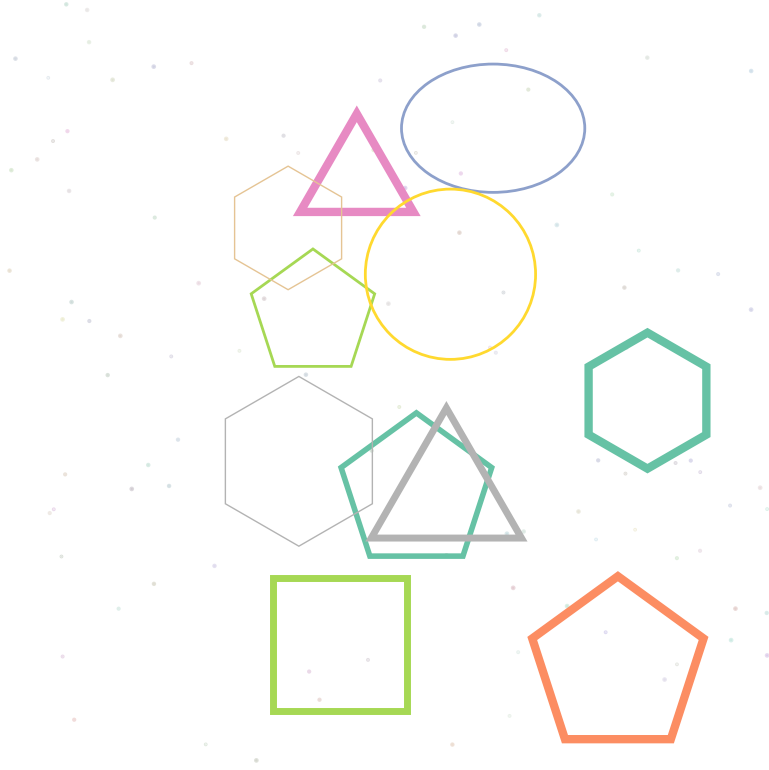[{"shape": "hexagon", "thickness": 3, "radius": 0.44, "center": [0.841, 0.48]}, {"shape": "pentagon", "thickness": 2, "radius": 0.51, "center": [0.541, 0.361]}, {"shape": "pentagon", "thickness": 3, "radius": 0.58, "center": [0.802, 0.135]}, {"shape": "oval", "thickness": 1, "radius": 0.6, "center": [0.64, 0.833]}, {"shape": "triangle", "thickness": 3, "radius": 0.42, "center": [0.463, 0.767]}, {"shape": "pentagon", "thickness": 1, "radius": 0.42, "center": [0.406, 0.592]}, {"shape": "square", "thickness": 2.5, "radius": 0.43, "center": [0.442, 0.163]}, {"shape": "circle", "thickness": 1, "radius": 0.55, "center": [0.585, 0.644]}, {"shape": "hexagon", "thickness": 0.5, "radius": 0.4, "center": [0.374, 0.704]}, {"shape": "triangle", "thickness": 2.5, "radius": 0.56, "center": [0.58, 0.358]}, {"shape": "hexagon", "thickness": 0.5, "radius": 0.55, "center": [0.388, 0.401]}]